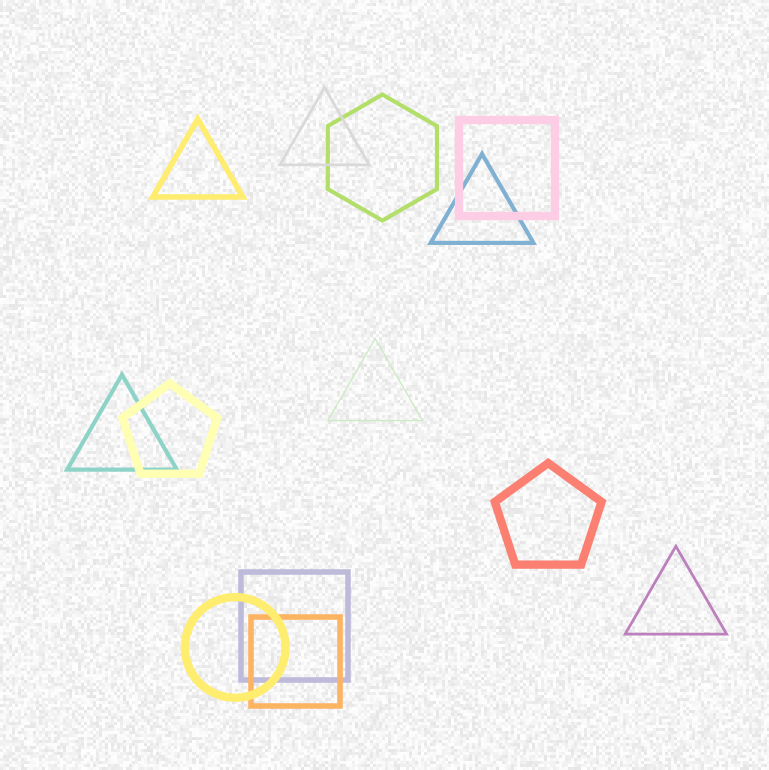[{"shape": "triangle", "thickness": 1.5, "radius": 0.41, "center": [0.158, 0.431]}, {"shape": "pentagon", "thickness": 3, "radius": 0.32, "center": [0.221, 0.437]}, {"shape": "square", "thickness": 2, "radius": 0.35, "center": [0.382, 0.187]}, {"shape": "pentagon", "thickness": 3, "radius": 0.36, "center": [0.712, 0.326]}, {"shape": "triangle", "thickness": 1.5, "radius": 0.39, "center": [0.626, 0.723]}, {"shape": "square", "thickness": 2, "radius": 0.29, "center": [0.384, 0.14]}, {"shape": "hexagon", "thickness": 1.5, "radius": 0.41, "center": [0.497, 0.795]}, {"shape": "square", "thickness": 3, "radius": 0.31, "center": [0.659, 0.782]}, {"shape": "triangle", "thickness": 1, "radius": 0.33, "center": [0.421, 0.819]}, {"shape": "triangle", "thickness": 1, "radius": 0.38, "center": [0.878, 0.215]}, {"shape": "triangle", "thickness": 0.5, "radius": 0.35, "center": [0.487, 0.489]}, {"shape": "circle", "thickness": 3, "radius": 0.33, "center": [0.305, 0.159]}, {"shape": "triangle", "thickness": 2, "radius": 0.34, "center": [0.257, 0.778]}]